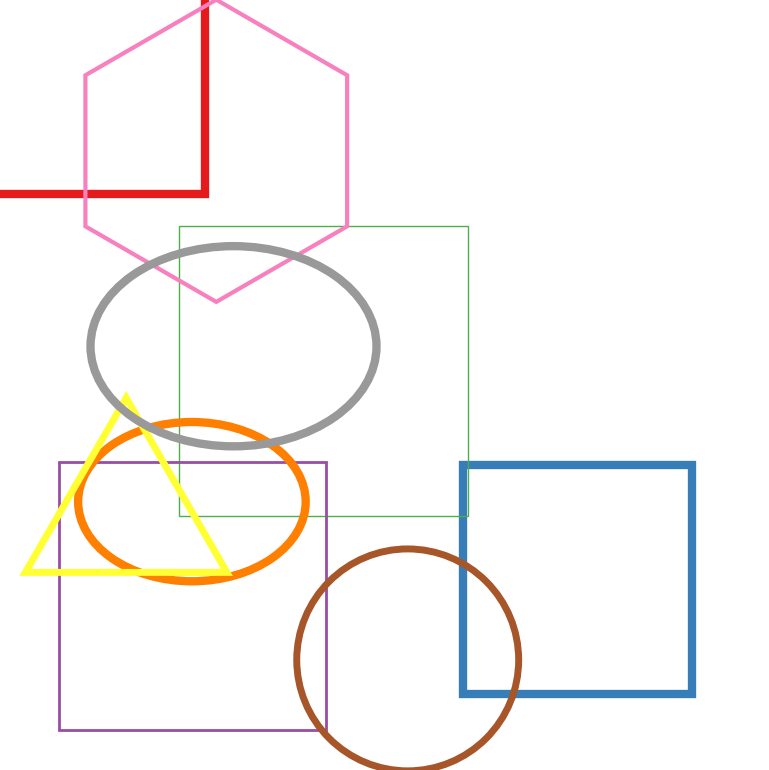[{"shape": "square", "thickness": 3, "radius": 0.7, "center": [0.127, 0.887]}, {"shape": "square", "thickness": 3, "radius": 0.74, "center": [0.75, 0.247]}, {"shape": "square", "thickness": 0.5, "radius": 0.94, "center": [0.42, 0.518]}, {"shape": "square", "thickness": 1, "radius": 0.87, "center": [0.25, 0.226]}, {"shape": "oval", "thickness": 3, "radius": 0.74, "center": [0.249, 0.349]}, {"shape": "triangle", "thickness": 2.5, "radius": 0.76, "center": [0.164, 0.332]}, {"shape": "circle", "thickness": 2.5, "radius": 0.72, "center": [0.529, 0.143]}, {"shape": "hexagon", "thickness": 1.5, "radius": 0.98, "center": [0.281, 0.804]}, {"shape": "oval", "thickness": 3, "radius": 0.93, "center": [0.303, 0.55]}]